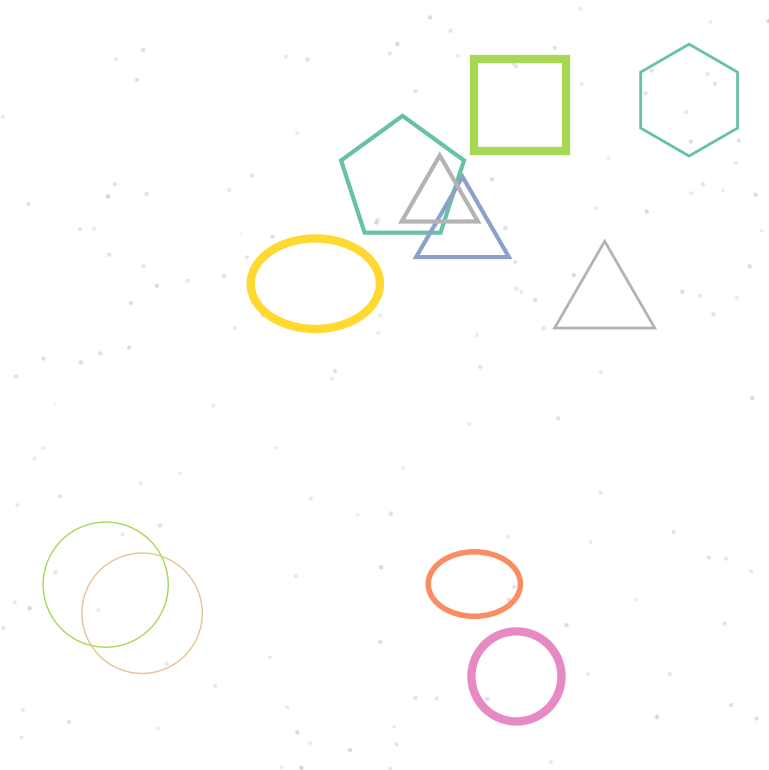[{"shape": "pentagon", "thickness": 1.5, "radius": 0.42, "center": [0.523, 0.766]}, {"shape": "hexagon", "thickness": 1, "radius": 0.36, "center": [0.895, 0.87]}, {"shape": "oval", "thickness": 2, "radius": 0.3, "center": [0.616, 0.241]}, {"shape": "triangle", "thickness": 1.5, "radius": 0.35, "center": [0.601, 0.701]}, {"shape": "circle", "thickness": 3, "radius": 0.29, "center": [0.671, 0.122]}, {"shape": "circle", "thickness": 0.5, "radius": 0.41, "center": [0.137, 0.241]}, {"shape": "square", "thickness": 3, "radius": 0.3, "center": [0.675, 0.864]}, {"shape": "oval", "thickness": 3, "radius": 0.42, "center": [0.41, 0.632]}, {"shape": "circle", "thickness": 0.5, "radius": 0.39, "center": [0.185, 0.204]}, {"shape": "triangle", "thickness": 1, "radius": 0.38, "center": [0.785, 0.612]}, {"shape": "triangle", "thickness": 1.5, "radius": 0.29, "center": [0.571, 0.741]}]